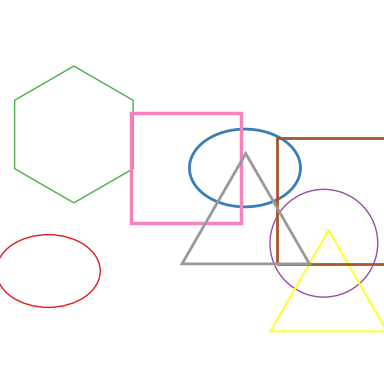[{"shape": "oval", "thickness": 1, "radius": 0.67, "center": [0.125, 0.296]}, {"shape": "oval", "thickness": 2, "radius": 0.72, "center": [0.636, 0.564]}, {"shape": "hexagon", "thickness": 1, "radius": 0.89, "center": [0.192, 0.651]}, {"shape": "circle", "thickness": 1, "radius": 0.7, "center": [0.841, 0.368]}, {"shape": "triangle", "thickness": 1.5, "radius": 0.87, "center": [0.854, 0.227]}, {"shape": "square", "thickness": 2, "radius": 0.82, "center": [0.883, 0.478]}, {"shape": "square", "thickness": 2.5, "radius": 0.72, "center": [0.484, 0.564]}, {"shape": "triangle", "thickness": 2, "radius": 0.96, "center": [0.638, 0.41]}]